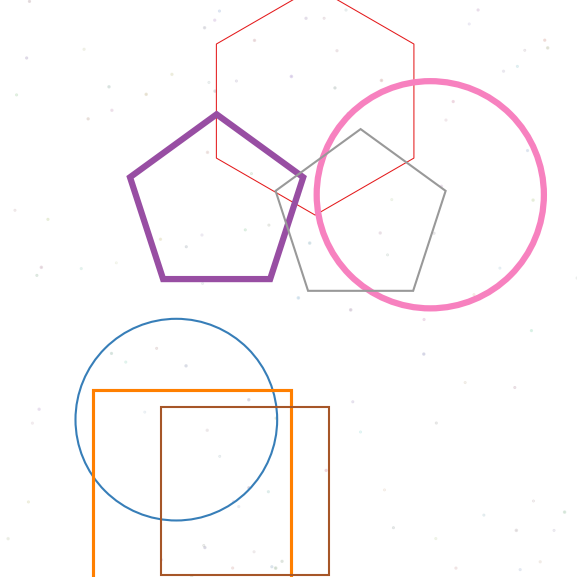[{"shape": "hexagon", "thickness": 0.5, "radius": 0.99, "center": [0.546, 0.824]}, {"shape": "circle", "thickness": 1, "radius": 0.87, "center": [0.305, 0.272]}, {"shape": "pentagon", "thickness": 3, "radius": 0.79, "center": [0.375, 0.643]}, {"shape": "square", "thickness": 1.5, "radius": 0.86, "center": [0.333, 0.152]}, {"shape": "square", "thickness": 1, "radius": 0.73, "center": [0.424, 0.149]}, {"shape": "circle", "thickness": 3, "radius": 0.98, "center": [0.745, 0.662]}, {"shape": "pentagon", "thickness": 1, "radius": 0.77, "center": [0.624, 0.621]}]